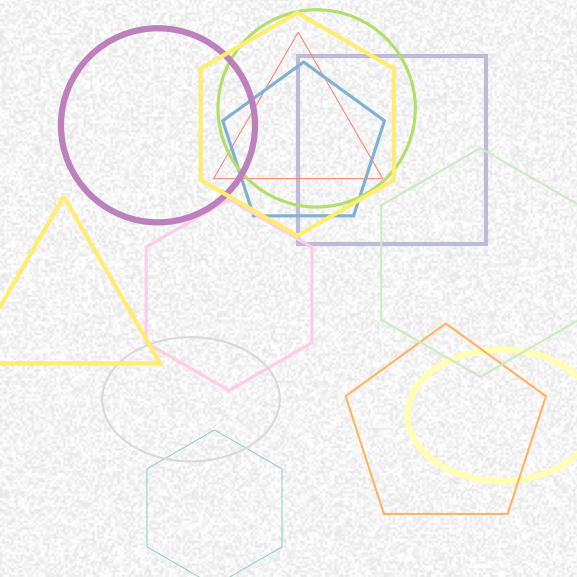[{"shape": "hexagon", "thickness": 0.5, "radius": 0.68, "center": [0.371, 0.12]}, {"shape": "oval", "thickness": 3, "radius": 0.81, "center": [0.868, 0.28]}, {"shape": "square", "thickness": 2, "radius": 0.81, "center": [0.678, 0.739]}, {"shape": "triangle", "thickness": 0.5, "radius": 0.85, "center": [0.516, 0.774]}, {"shape": "pentagon", "thickness": 1.5, "radius": 0.74, "center": [0.526, 0.744]}, {"shape": "pentagon", "thickness": 1, "radius": 0.91, "center": [0.772, 0.257]}, {"shape": "circle", "thickness": 1.5, "radius": 0.85, "center": [0.548, 0.811]}, {"shape": "hexagon", "thickness": 1.5, "radius": 0.83, "center": [0.397, 0.488]}, {"shape": "oval", "thickness": 1, "radius": 0.77, "center": [0.331, 0.308]}, {"shape": "circle", "thickness": 3, "radius": 0.84, "center": [0.274, 0.782]}, {"shape": "hexagon", "thickness": 1, "radius": 0.99, "center": [0.832, 0.545]}, {"shape": "hexagon", "thickness": 2, "radius": 0.97, "center": [0.515, 0.784]}, {"shape": "triangle", "thickness": 2, "radius": 0.96, "center": [0.111, 0.466]}]